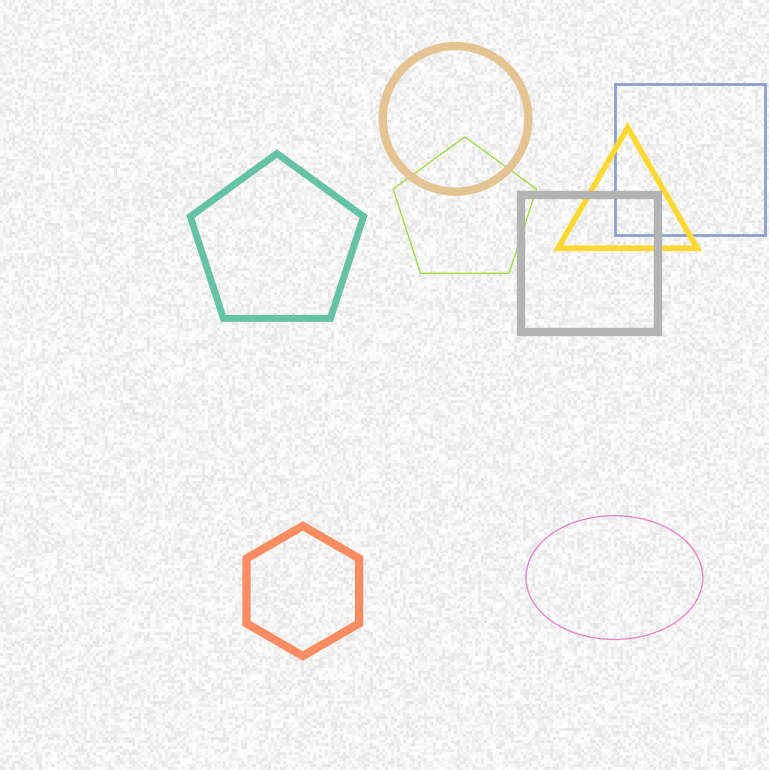[{"shape": "pentagon", "thickness": 2.5, "radius": 0.59, "center": [0.36, 0.682]}, {"shape": "hexagon", "thickness": 3, "radius": 0.42, "center": [0.393, 0.233]}, {"shape": "square", "thickness": 1, "radius": 0.49, "center": [0.896, 0.793]}, {"shape": "oval", "thickness": 0.5, "radius": 0.57, "center": [0.798, 0.25]}, {"shape": "pentagon", "thickness": 0.5, "radius": 0.49, "center": [0.604, 0.724]}, {"shape": "triangle", "thickness": 2, "radius": 0.52, "center": [0.815, 0.73]}, {"shape": "circle", "thickness": 3, "radius": 0.47, "center": [0.592, 0.846]}, {"shape": "square", "thickness": 3, "radius": 0.45, "center": [0.765, 0.658]}]